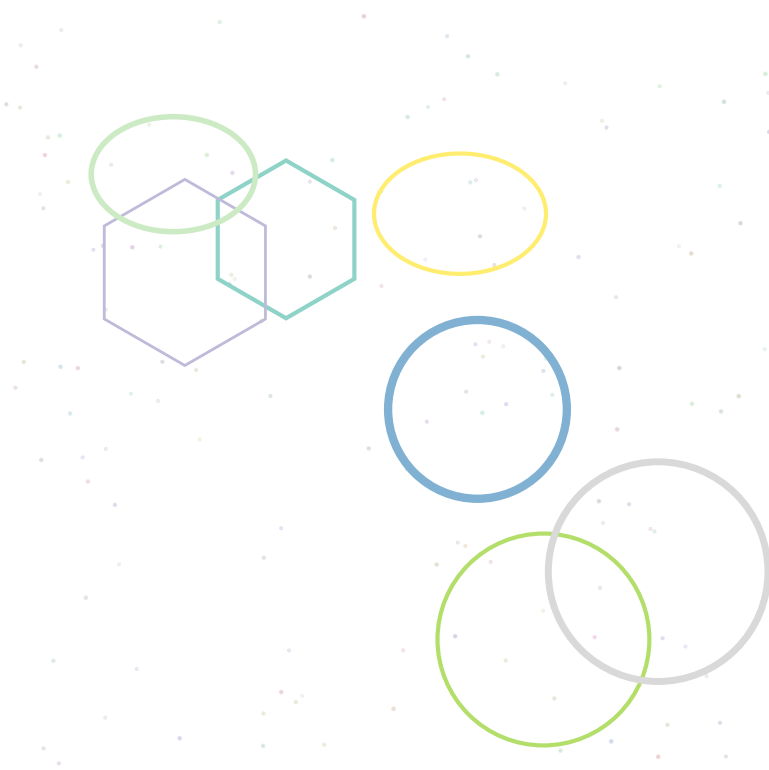[{"shape": "hexagon", "thickness": 1.5, "radius": 0.51, "center": [0.372, 0.689]}, {"shape": "hexagon", "thickness": 1, "radius": 0.6, "center": [0.24, 0.646]}, {"shape": "circle", "thickness": 3, "radius": 0.58, "center": [0.62, 0.468]}, {"shape": "circle", "thickness": 1.5, "radius": 0.69, "center": [0.706, 0.169]}, {"shape": "circle", "thickness": 2.5, "radius": 0.71, "center": [0.855, 0.258]}, {"shape": "oval", "thickness": 2, "radius": 0.53, "center": [0.225, 0.774]}, {"shape": "oval", "thickness": 1.5, "radius": 0.56, "center": [0.597, 0.723]}]